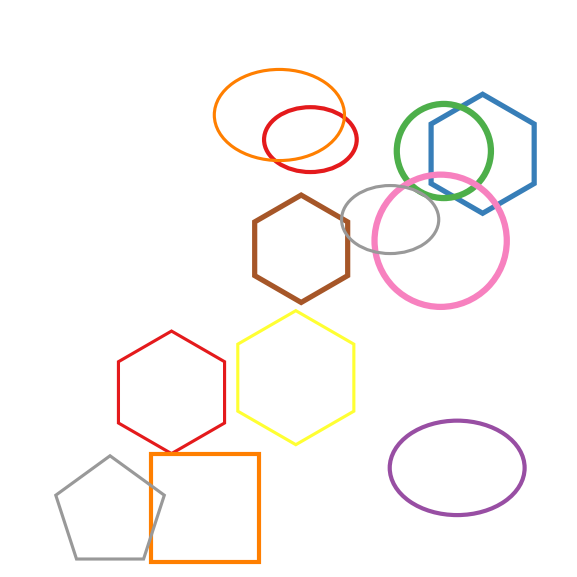[{"shape": "hexagon", "thickness": 1.5, "radius": 0.53, "center": [0.297, 0.32]}, {"shape": "oval", "thickness": 2, "radius": 0.4, "center": [0.537, 0.757]}, {"shape": "hexagon", "thickness": 2.5, "radius": 0.52, "center": [0.836, 0.733]}, {"shape": "circle", "thickness": 3, "radius": 0.41, "center": [0.769, 0.738]}, {"shape": "oval", "thickness": 2, "radius": 0.58, "center": [0.792, 0.189]}, {"shape": "square", "thickness": 2, "radius": 0.47, "center": [0.355, 0.12]}, {"shape": "oval", "thickness": 1.5, "radius": 0.56, "center": [0.484, 0.8]}, {"shape": "hexagon", "thickness": 1.5, "radius": 0.58, "center": [0.512, 0.345]}, {"shape": "hexagon", "thickness": 2.5, "radius": 0.46, "center": [0.522, 0.568]}, {"shape": "circle", "thickness": 3, "radius": 0.57, "center": [0.763, 0.582]}, {"shape": "oval", "thickness": 1.5, "radius": 0.42, "center": [0.676, 0.619]}, {"shape": "pentagon", "thickness": 1.5, "radius": 0.49, "center": [0.191, 0.111]}]